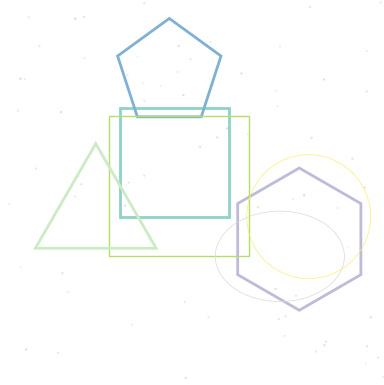[{"shape": "square", "thickness": 2, "radius": 0.71, "center": [0.453, 0.579]}, {"shape": "hexagon", "thickness": 2, "radius": 0.92, "center": [0.777, 0.379]}, {"shape": "pentagon", "thickness": 2, "radius": 0.71, "center": [0.44, 0.811]}, {"shape": "square", "thickness": 1, "radius": 0.91, "center": [0.465, 0.517]}, {"shape": "oval", "thickness": 0.5, "radius": 0.84, "center": [0.727, 0.334]}, {"shape": "triangle", "thickness": 2, "radius": 0.91, "center": [0.249, 0.446]}, {"shape": "circle", "thickness": 0.5, "radius": 0.8, "center": [0.802, 0.437]}]